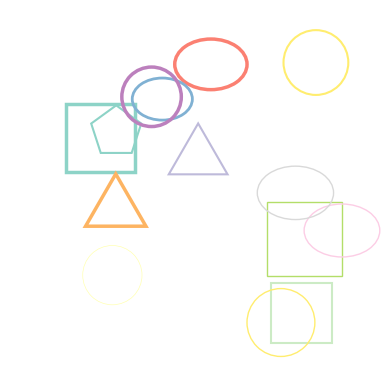[{"shape": "pentagon", "thickness": 1.5, "radius": 0.34, "center": [0.302, 0.658]}, {"shape": "square", "thickness": 2.5, "radius": 0.45, "center": [0.262, 0.642]}, {"shape": "circle", "thickness": 0.5, "radius": 0.38, "center": [0.292, 0.285]}, {"shape": "triangle", "thickness": 1.5, "radius": 0.44, "center": [0.515, 0.591]}, {"shape": "oval", "thickness": 2.5, "radius": 0.47, "center": [0.548, 0.833]}, {"shape": "oval", "thickness": 2, "radius": 0.39, "center": [0.422, 0.743]}, {"shape": "triangle", "thickness": 2.5, "radius": 0.45, "center": [0.301, 0.458]}, {"shape": "square", "thickness": 1, "radius": 0.48, "center": [0.791, 0.379]}, {"shape": "oval", "thickness": 1, "radius": 0.49, "center": [0.888, 0.401]}, {"shape": "oval", "thickness": 1, "radius": 0.5, "center": [0.767, 0.499]}, {"shape": "circle", "thickness": 2.5, "radius": 0.39, "center": [0.394, 0.749]}, {"shape": "square", "thickness": 1.5, "radius": 0.39, "center": [0.783, 0.187]}, {"shape": "circle", "thickness": 1, "radius": 0.44, "center": [0.73, 0.162]}, {"shape": "circle", "thickness": 1.5, "radius": 0.42, "center": [0.821, 0.838]}]